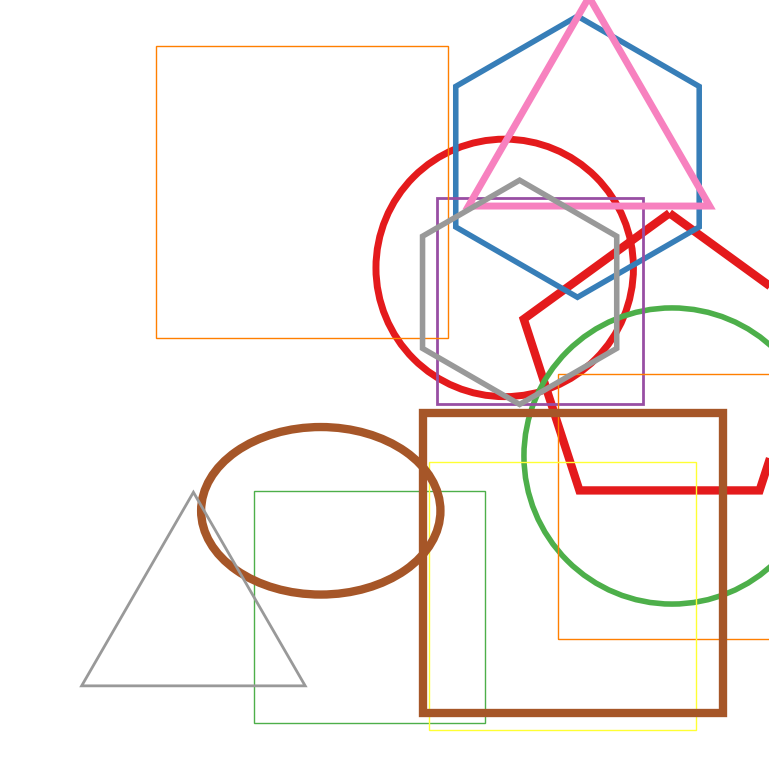[{"shape": "pentagon", "thickness": 3, "radius": 1.0, "center": [0.869, 0.524]}, {"shape": "circle", "thickness": 2.5, "radius": 0.84, "center": [0.655, 0.652]}, {"shape": "hexagon", "thickness": 2, "radius": 0.91, "center": [0.75, 0.796]}, {"shape": "square", "thickness": 0.5, "radius": 0.75, "center": [0.48, 0.212]}, {"shape": "circle", "thickness": 2, "radius": 0.96, "center": [0.873, 0.408]}, {"shape": "square", "thickness": 1, "radius": 0.67, "center": [0.701, 0.609]}, {"shape": "square", "thickness": 0.5, "radius": 0.95, "center": [0.392, 0.751]}, {"shape": "square", "thickness": 0.5, "radius": 0.86, "center": [0.897, 0.342]}, {"shape": "square", "thickness": 0.5, "radius": 0.87, "center": [0.73, 0.226]}, {"shape": "square", "thickness": 3, "radius": 0.98, "center": [0.744, 0.269]}, {"shape": "oval", "thickness": 3, "radius": 0.78, "center": [0.417, 0.337]}, {"shape": "triangle", "thickness": 2.5, "radius": 0.9, "center": [0.765, 0.823]}, {"shape": "triangle", "thickness": 1, "radius": 0.84, "center": [0.251, 0.193]}, {"shape": "hexagon", "thickness": 2, "radius": 0.73, "center": [0.675, 0.62]}]